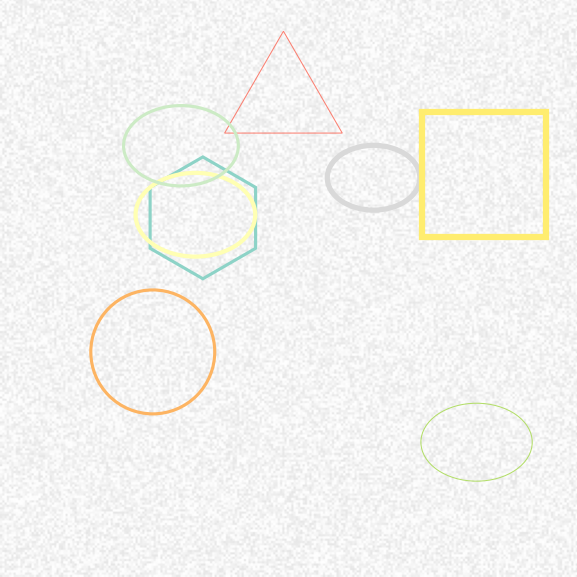[{"shape": "hexagon", "thickness": 1.5, "radius": 0.53, "center": [0.351, 0.622]}, {"shape": "oval", "thickness": 2, "radius": 0.52, "center": [0.338, 0.627]}, {"shape": "triangle", "thickness": 0.5, "radius": 0.59, "center": [0.491, 0.827]}, {"shape": "circle", "thickness": 1.5, "radius": 0.54, "center": [0.265, 0.39]}, {"shape": "oval", "thickness": 0.5, "radius": 0.48, "center": [0.825, 0.233]}, {"shape": "oval", "thickness": 2.5, "radius": 0.4, "center": [0.647, 0.691]}, {"shape": "oval", "thickness": 1.5, "radius": 0.5, "center": [0.313, 0.747]}, {"shape": "square", "thickness": 3, "radius": 0.54, "center": [0.838, 0.697]}]